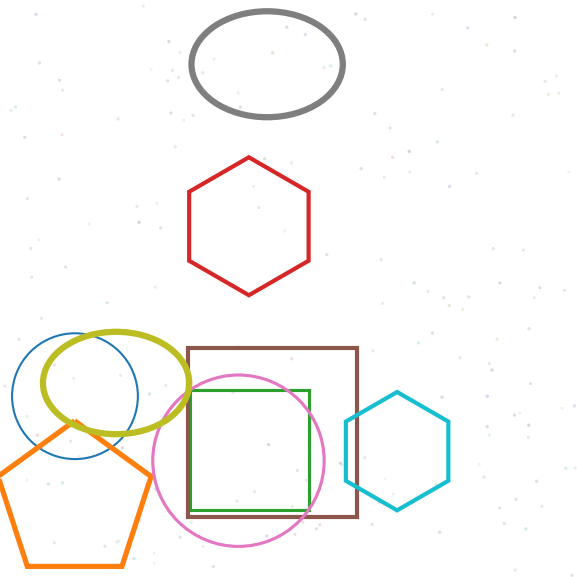[{"shape": "circle", "thickness": 1, "radius": 0.54, "center": [0.13, 0.313]}, {"shape": "pentagon", "thickness": 2.5, "radius": 0.7, "center": [0.129, 0.131]}, {"shape": "square", "thickness": 1.5, "radius": 0.52, "center": [0.432, 0.22]}, {"shape": "hexagon", "thickness": 2, "radius": 0.6, "center": [0.431, 0.607]}, {"shape": "square", "thickness": 2, "radius": 0.73, "center": [0.472, 0.25]}, {"shape": "circle", "thickness": 1.5, "radius": 0.74, "center": [0.413, 0.201]}, {"shape": "oval", "thickness": 3, "radius": 0.66, "center": [0.463, 0.888]}, {"shape": "oval", "thickness": 3, "radius": 0.63, "center": [0.201, 0.336]}, {"shape": "hexagon", "thickness": 2, "radius": 0.51, "center": [0.688, 0.218]}]